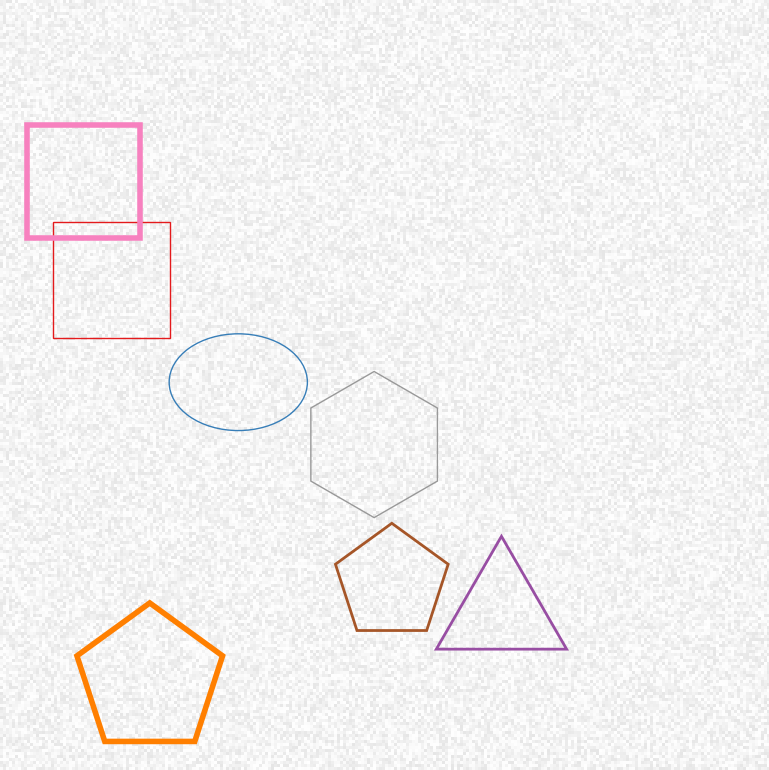[{"shape": "square", "thickness": 0.5, "radius": 0.38, "center": [0.145, 0.636]}, {"shape": "oval", "thickness": 0.5, "radius": 0.45, "center": [0.309, 0.504]}, {"shape": "triangle", "thickness": 1, "radius": 0.49, "center": [0.651, 0.206]}, {"shape": "pentagon", "thickness": 2, "radius": 0.5, "center": [0.194, 0.118]}, {"shape": "pentagon", "thickness": 1, "radius": 0.38, "center": [0.509, 0.243]}, {"shape": "square", "thickness": 2, "radius": 0.37, "center": [0.108, 0.764]}, {"shape": "hexagon", "thickness": 0.5, "radius": 0.47, "center": [0.486, 0.423]}]